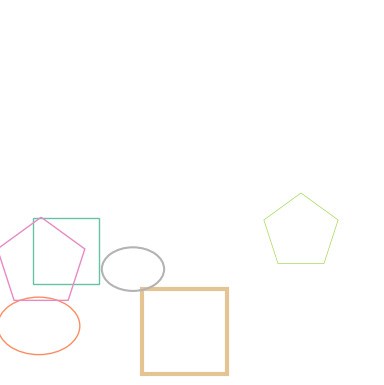[{"shape": "square", "thickness": 1, "radius": 0.43, "center": [0.172, 0.348]}, {"shape": "oval", "thickness": 1, "radius": 0.53, "center": [0.101, 0.154]}, {"shape": "pentagon", "thickness": 1, "radius": 0.6, "center": [0.107, 0.316]}, {"shape": "pentagon", "thickness": 0.5, "radius": 0.51, "center": [0.782, 0.397]}, {"shape": "square", "thickness": 3, "radius": 0.56, "center": [0.479, 0.139]}, {"shape": "oval", "thickness": 1.5, "radius": 0.4, "center": [0.345, 0.301]}]